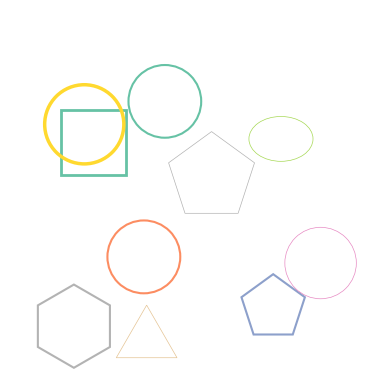[{"shape": "circle", "thickness": 1.5, "radius": 0.47, "center": [0.428, 0.737]}, {"shape": "square", "thickness": 2, "radius": 0.43, "center": [0.243, 0.631]}, {"shape": "circle", "thickness": 1.5, "radius": 0.47, "center": [0.374, 0.333]}, {"shape": "pentagon", "thickness": 1.5, "radius": 0.43, "center": [0.71, 0.201]}, {"shape": "circle", "thickness": 0.5, "radius": 0.46, "center": [0.833, 0.317]}, {"shape": "oval", "thickness": 0.5, "radius": 0.42, "center": [0.73, 0.639]}, {"shape": "circle", "thickness": 2.5, "radius": 0.51, "center": [0.219, 0.677]}, {"shape": "triangle", "thickness": 0.5, "radius": 0.46, "center": [0.381, 0.116]}, {"shape": "hexagon", "thickness": 1.5, "radius": 0.54, "center": [0.192, 0.153]}, {"shape": "pentagon", "thickness": 0.5, "radius": 0.59, "center": [0.549, 0.541]}]